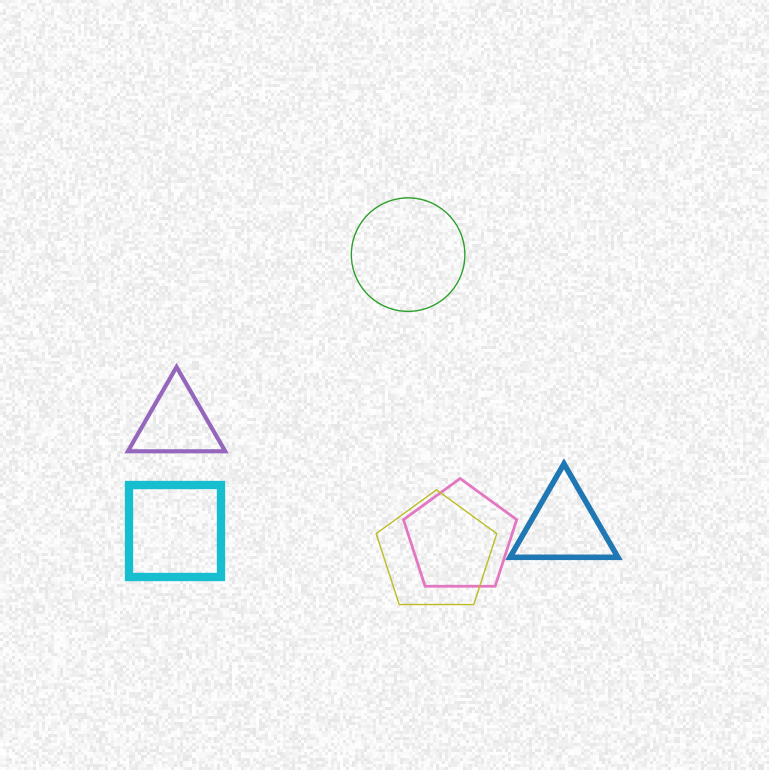[{"shape": "triangle", "thickness": 2, "radius": 0.4, "center": [0.732, 0.317]}, {"shape": "circle", "thickness": 0.5, "radius": 0.37, "center": [0.53, 0.669]}, {"shape": "triangle", "thickness": 1.5, "radius": 0.36, "center": [0.229, 0.45]}, {"shape": "pentagon", "thickness": 1, "radius": 0.39, "center": [0.598, 0.301]}, {"shape": "pentagon", "thickness": 0.5, "radius": 0.41, "center": [0.567, 0.282]}, {"shape": "square", "thickness": 3, "radius": 0.3, "center": [0.227, 0.311]}]